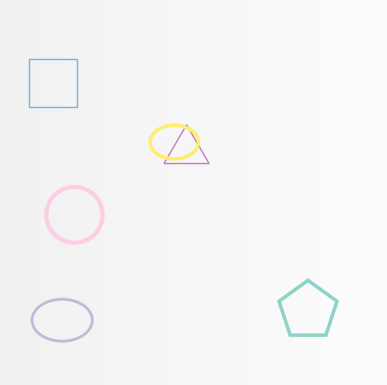[{"shape": "pentagon", "thickness": 2.5, "radius": 0.39, "center": [0.795, 0.193]}, {"shape": "oval", "thickness": 2, "radius": 0.39, "center": [0.16, 0.168]}, {"shape": "square", "thickness": 1, "radius": 0.31, "center": [0.137, 0.785]}, {"shape": "circle", "thickness": 3, "radius": 0.36, "center": [0.192, 0.442]}, {"shape": "triangle", "thickness": 1, "radius": 0.34, "center": [0.481, 0.609]}, {"shape": "oval", "thickness": 2.5, "radius": 0.31, "center": [0.45, 0.631]}]